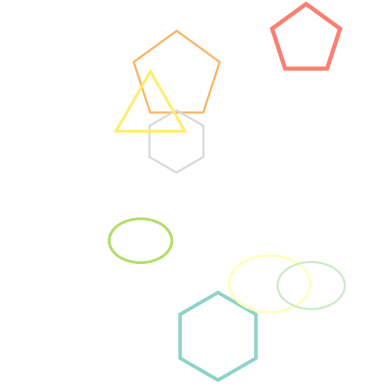[{"shape": "hexagon", "thickness": 2.5, "radius": 0.57, "center": [0.566, 0.126]}, {"shape": "oval", "thickness": 1.5, "radius": 0.53, "center": [0.7, 0.263]}, {"shape": "pentagon", "thickness": 3, "radius": 0.46, "center": [0.795, 0.897]}, {"shape": "pentagon", "thickness": 1.5, "radius": 0.59, "center": [0.459, 0.803]}, {"shape": "oval", "thickness": 2, "radius": 0.41, "center": [0.365, 0.375]}, {"shape": "hexagon", "thickness": 1.5, "radius": 0.4, "center": [0.458, 0.633]}, {"shape": "oval", "thickness": 1.5, "radius": 0.44, "center": [0.808, 0.258]}, {"shape": "triangle", "thickness": 2, "radius": 0.52, "center": [0.391, 0.711]}]